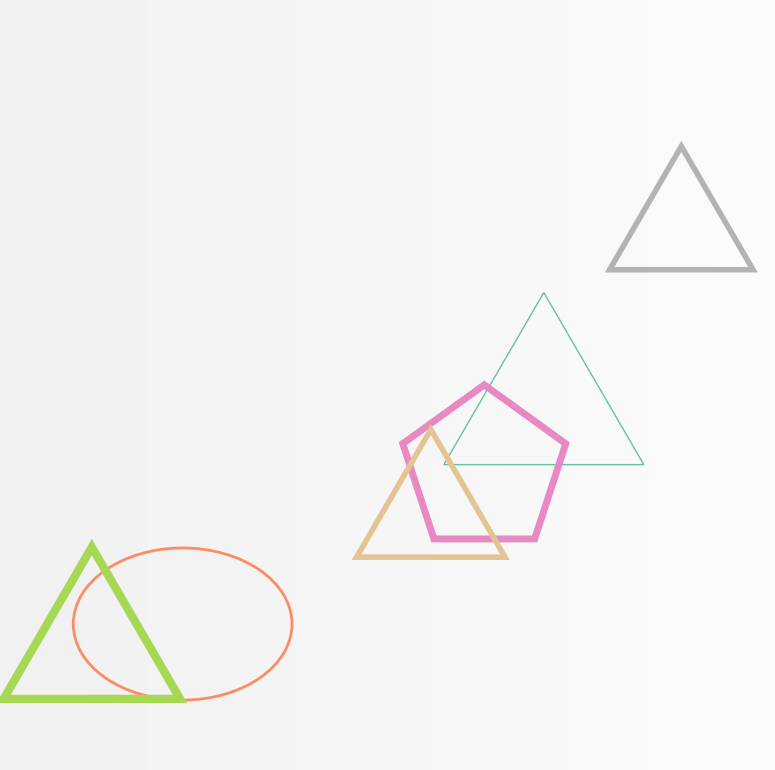[{"shape": "triangle", "thickness": 0.5, "radius": 0.74, "center": [0.702, 0.471]}, {"shape": "oval", "thickness": 1, "radius": 0.71, "center": [0.236, 0.19]}, {"shape": "pentagon", "thickness": 2.5, "radius": 0.55, "center": [0.625, 0.39]}, {"shape": "triangle", "thickness": 3, "radius": 0.66, "center": [0.119, 0.158]}, {"shape": "triangle", "thickness": 2, "radius": 0.55, "center": [0.556, 0.332]}, {"shape": "triangle", "thickness": 2, "radius": 0.53, "center": [0.879, 0.703]}]